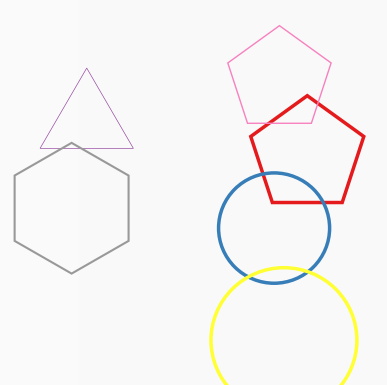[{"shape": "pentagon", "thickness": 2.5, "radius": 0.77, "center": [0.793, 0.598]}, {"shape": "circle", "thickness": 2.5, "radius": 0.72, "center": [0.707, 0.408]}, {"shape": "triangle", "thickness": 0.5, "radius": 0.7, "center": [0.224, 0.684]}, {"shape": "circle", "thickness": 2.5, "radius": 0.94, "center": [0.733, 0.116]}, {"shape": "pentagon", "thickness": 1, "radius": 0.7, "center": [0.721, 0.793]}, {"shape": "hexagon", "thickness": 1.5, "radius": 0.85, "center": [0.185, 0.459]}]